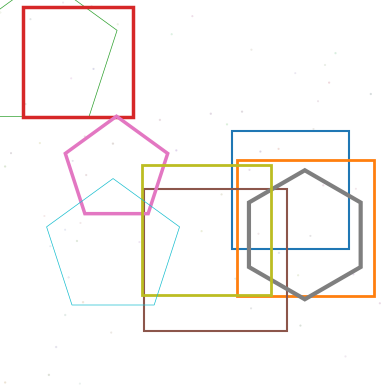[{"shape": "square", "thickness": 1.5, "radius": 0.76, "center": [0.755, 0.506]}, {"shape": "square", "thickness": 2, "radius": 0.89, "center": [0.794, 0.408]}, {"shape": "pentagon", "thickness": 0.5, "radius": 1.0, "center": [0.114, 0.859]}, {"shape": "square", "thickness": 2.5, "radius": 0.71, "center": [0.202, 0.84]}, {"shape": "square", "thickness": 1.5, "radius": 0.92, "center": [0.56, 0.325]}, {"shape": "pentagon", "thickness": 2.5, "radius": 0.7, "center": [0.303, 0.558]}, {"shape": "hexagon", "thickness": 3, "radius": 0.84, "center": [0.792, 0.39]}, {"shape": "square", "thickness": 2, "radius": 0.84, "center": [0.537, 0.403]}, {"shape": "pentagon", "thickness": 0.5, "radius": 0.91, "center": [0.294, 0.355]}]